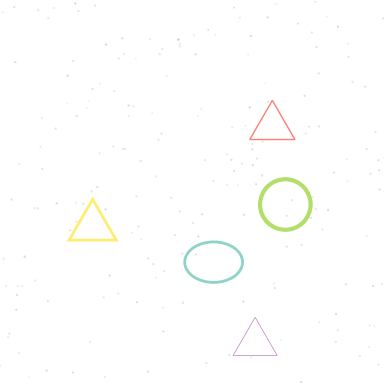[{"shape": "oval", "thickness": 2, "radius": 0.38, "center": [0.555, 0.319]}, {"shape": "triangle", "thickness": 1, "radius": 0.34, "center": [0.707, 0.671]}, {"shape": "circle", "thickness": 3, "radius": 0.33, "center": [0.741, 0.469]}, {"shape": "triangle", "thickness": 0.5, "radius": 0.33, "center": [0.663, 0.11]}, {"shape": "triangle", "thickness": 2, "radius": 0.35, "center": [0.241, 0.412]}]